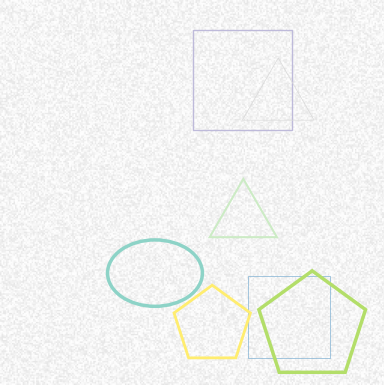[{"shape": "oval", "thickness": 2.5, "radius": 0.62, "center": [0.403, 0.291]}, {"shape": "square", "thickness": 1, "radius": 0.65, "center": [0.63, 0.791]}, {"shape": "square", "thickness": 0.5, "radius": 0.53, "center": [0.75, 0.176]}, {"shape": "pentagon", "thickness": 2.5, "radius": 0.73, "center": [0.811, 0.151]}, {"shape": "triangle", "thickness": 0.5, "radius": 0.54, "center": [0.723, 0.742]}, {"shape": "triangle", "thickness": 1.5, "radius": 0.5, "center": [0.632, 0.434]}, {"shape": "pentagon", "thickness": 2, "radius": 0.52, "center": [0.551, 0.155]}]